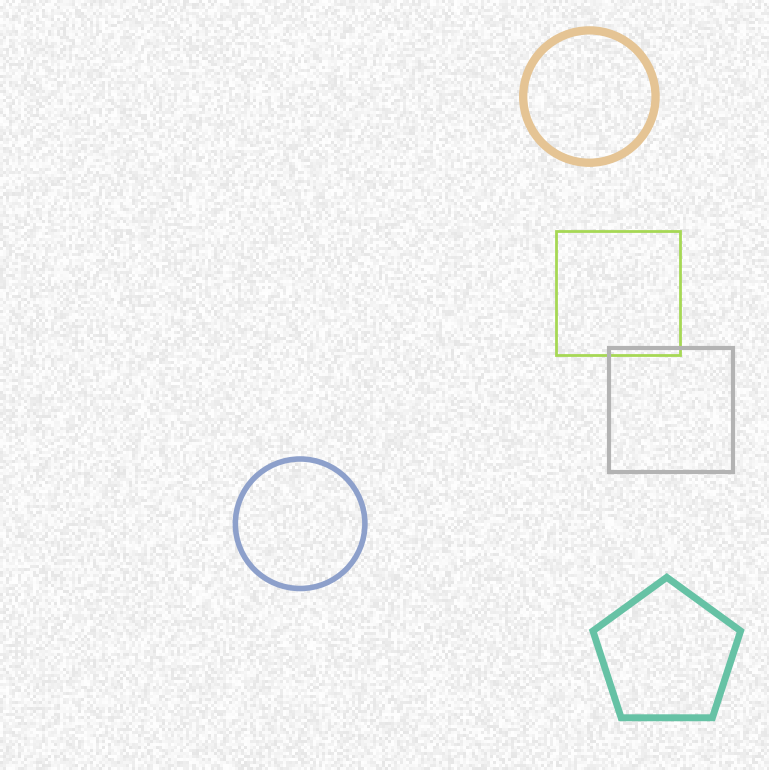[{"shape": "pentagon", "thickness": 2.5, "radius": 0.5, "center": [0.866, 0.149]}, {"shape": "circle", "thickness": 2, "radius": 0.42, "center": [0.39, 0.32]}, {"shape": "square", "thickness": 1, "radius": 0.4, "center": [0.803, 0.62]}, {"shape": "circle", "thickness": 3, "radius": 0.43, "center": [0.765, 0.875]}, {"shape": "square", "thickness": 1.5, "radius": 0.4, "center": [0.871, 0.468]}]